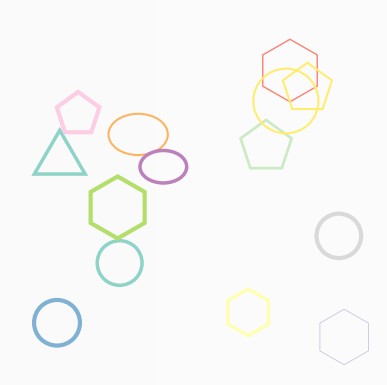[{"shape": "circle", "thickness": 2.5, "radius": 0.29, "center": [0.309, 0.317]}, {"shape": "triangle", "thickness": 2.5, "radius": 0.38, "center": [0.154, 0.586]}, {"shape": "hexagon", "thickness": 2.5, "radius": 0.3, "center": [0.641, 0.189]}, {"shape": "hexagon", "thickness": 0.5, "radius": 0.36, "center": [0.888, 0.125]}, {"shape": "hexagon", "thickness": 1, "radius": 0.41, "center": [0.748, 0.817]}, {"shape": "circle", "thickness": 3, "radius": 0.3, "center": [0.147, 0.162]}, {"shape": "oval", "thickness": 1.5, "radius": 0.38, "center": [0.357, 0.651]}, {"shape": "hexagon", "thickness": 3, "radius": 0.4, "center": [0.304, 0.461]}, {"shape": "pentagon", "thickness": 3, "radius": 0.29, "center": [0.202, 0.703]}, {"shape": "circle", "thickness": 3, "radius": 0.29, "center": [0.874, 0.387]}, {"shape": "oval", "thickness": 2.5, "radius": 0.3, "center": [0.422, 0.567]}, {"shape": "pentagon", "thickness": 2, "radius": 0.35, "center": [0.687, 0.619]}, {"shape": "circle", "thickness": 1.5, "radius": 0.42, "center": [0.738, 0.738]}, {"shape": "pentagon", "thickness": 1.5, "radius": 0.33, "center": [0.793, 0.771]}]